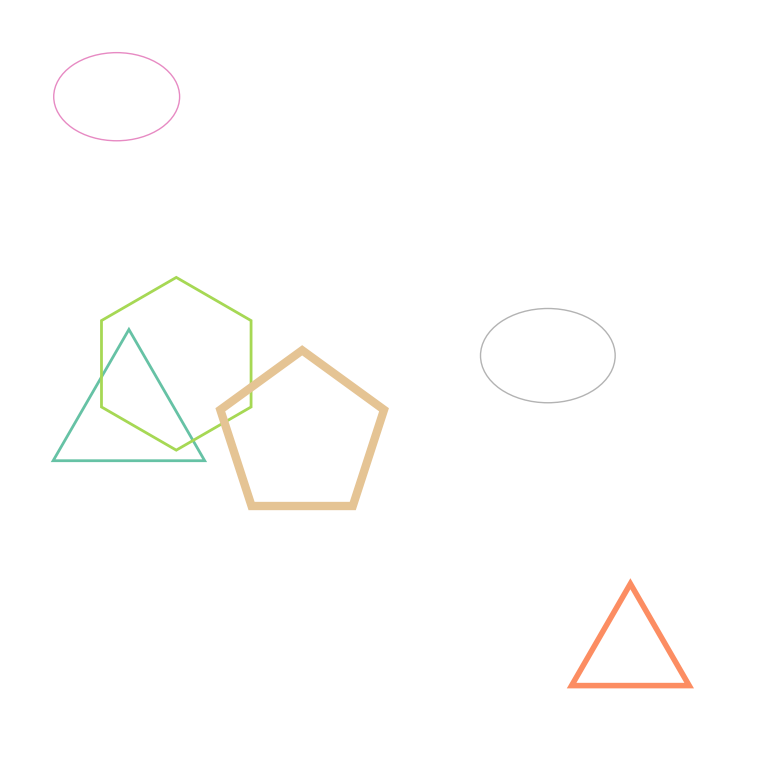[{"shape": "triangle", "thickness": 1, "radius": 0.57, "center": [0.167, 0.458]}, {"shape": "triangle", "thickness": 2, "radius": 0.44, "center": [0.819, 0.154]}, {"shape": "oval", "thickness": 0.5, "radius": 0.41, "center": [0.152, 0.874]}, {"shape": "hexagon", "thickness": 1, "radius": 0.56, "center": [0.229, 0.528]}, {"shape": "pentagon", "thickness": 3, "radius": 0.56, "center": [0.392, 0.433]}, {"shape": "oval", "thickness": 0.5, "radius": 0.44, "center": [0.711, 0.538]}]